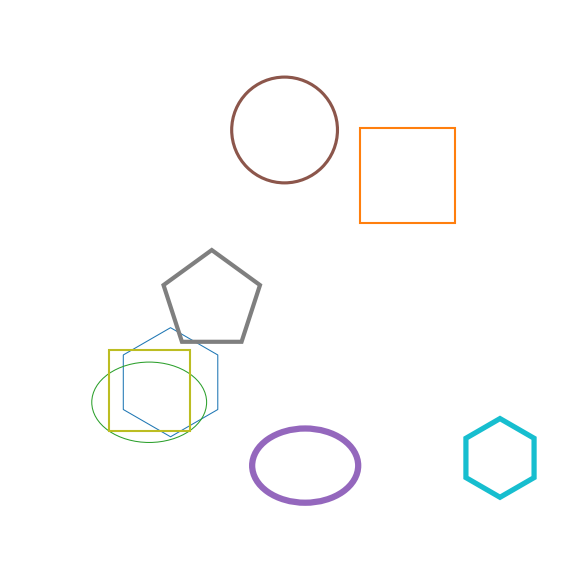[{"shape": "hexagon", "thickness": 0.5, "radius": 0.47, "center": [0.295, 0.337]}, {"shape": "square", "thickness": 1, "radius": 0.41, "center": [0.706, 0.695]}, {"shape": "oval", "thickness": 0.5, "radius": 0.5, "center": [0.258, 0.303]}, {"shape": "oval", "thickness": 3, "radius": 0.46, "center": [0.528, 0.193]}, {"shape": "circle", "thickness": 1.5, "radius": 0.46, "center": [0.493, 0.774]}, {"shape": "pentagon", "thickness": 2, "radius": 0.44, "center": [0.367, 0.478]}, {"shape": "square", "thickness": 1, "radius": 0.35, "center": [0.259, 0.323]}, {"shape": "hexagon", "thickness": 2.5, "radius": 0.34, "center": [0.866, 0.206]}]